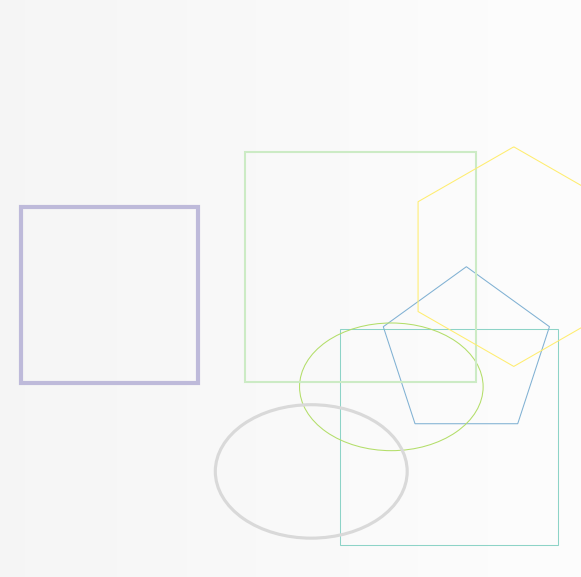[{"shape": "square", "thickness": 0.5, "radius": 0.93, "center": [0.772, 0.243]}, {"shape": "square", "thickness": 2, "radius": 0.76, "center": [0.189, 0.489]}, {"shape": "pentagon", "thickness": 0.5, "radius": 0.75, "center": [0.802, 0.387]}, {"shape": "oval", "thickness": 0.5, "radius": 0.79, "center": [0.673, 0.329]}, {"shape": "oval", "thickness": 1.5, "radius": 0.83, "center": [0.535, 0.183]}, {"shape": "square", "thickness": 1, "radius": 1.0, "center": [0.62, 0.537]}, {"shape": "hexagon", "thickness": 0.5, "radius": 0.95, "center": [0.884, 0.555]}]